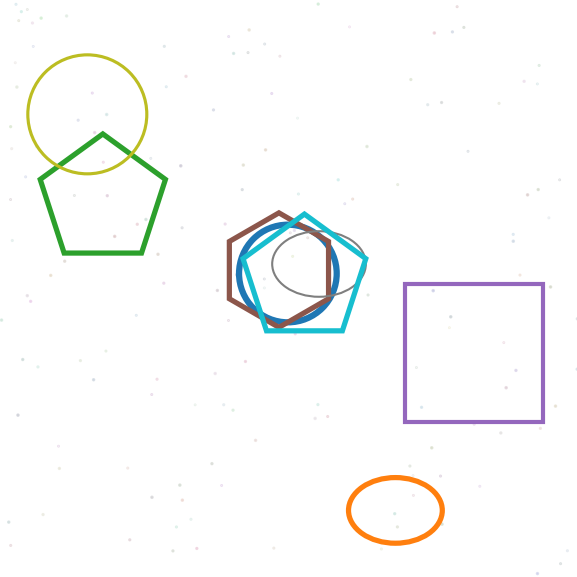[{"shape": "circle", "thickness": 3, "radius": 0.42, "center": [0.498, 0.526]}, {"shape": "oval", "thickness": 2.5, "radius": 0.41, "center": [0.685, 0.115]}, {"shape": "pentagon", "thickness": 2.5, "radius": 0.57, "center": [0.178, 0.653]}, {"shape": "square", "thickness": 2, "radius": 0.6, "center": [0.821, 0.387]}, {"shape": "hexagon", "thickness": 2.5, "radius": 0.5, "center": [0.483, 0.531]}, {"shape": "oval", "thickness": 1, "radius": 0.41, "center": [0.552, 0.542]}, {"shape": "circle", "thickness": 1.5, "radius": 0.52, "center": [0.151, 0.801]}, {"shape": "pentagon", "thickness": 2.5, "radius": 0.56, "center": [0.527, 0.517]}]